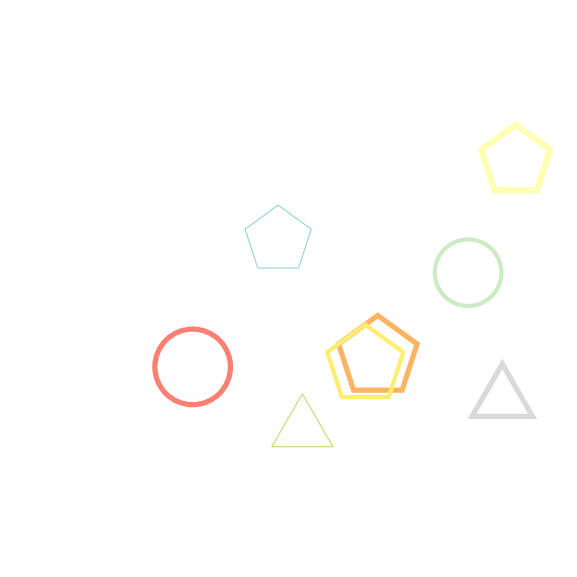[{"shape": "pentagon", "thickness": 0.5, "radius": 0.3, "center": [0.482, 0.584]}, {"shape": "pentagon", "thickness": 3, "radius": 0.31, "center": [0.893, 0.721]}, {"shape": "circle", "thickness": 2.5, "radius": 0.33, "center": [0.334, 0.364]}, {"shape": "pentagon", "thickness": 2.5, "radius": 0.36, "center": [0.654, 0.381]}, {"shape": "triangle", "thickness": 0.5, "radius": 0.31, "center": [0.524, 0.256]}, {"shape": "triangle", "thickness": 2.5, "radius": 0.3, "center": [0.87, 0.308]}, {"shape": "circle", "thickness": 2, "radius": 0.29, "center": [0.811, 0.527]}, {"shape": "pentagon", "thickness": 2, "radius": 0.35, "center": [0.632, 0.368]}]